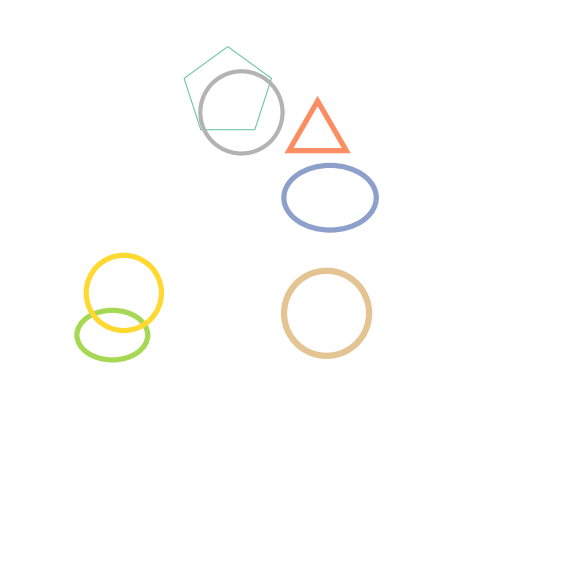[{"shape": "pentagon", "thickness": 0.5, "radius": 0.4, "center": [0.394, 0.839]}, {"shape": "triangle", "thickness": 2.5, "radius": 0.29, "center": [0.55, 0.767]}, {"shape": "oval", "thickness": 2.5, "radius": 0.4, "center": [0.572, 0.657]}, {"shape": "oval", "thickness": 2.5, "radius": 0.31, "center": [0.195, 0.419]}, {"shape": "circle", "thickness": 2.5, "radius": 0.33, "center": [0.214, 0.492]}, {"shape": "circle", "thickness": 3, "radius": 0.37, "center": [0.565, 0.457]}, {"shape": "circle", "thickness": 2, "radius": 0.36, "center": [0.418, 0.805]}]